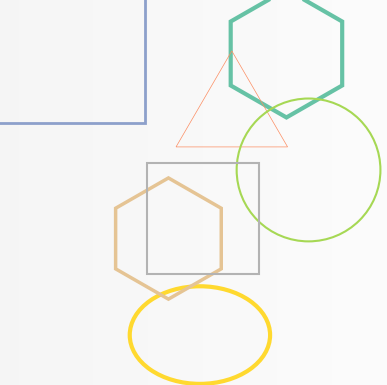[{"shape": "hexagon", "thickness": 3, "radius": 0.83, "center": [0.739, 0.861]}, {"shape": "triangle", "thickness": 0.5, "radius": 0.83, "center": [0.598, 0.702]}, {"shape": "square", "thickness": 2, "radius": 0.96, "center": [0.182, 0.871]}, {"shape": "circle", "thickness": 1.5, "radius": 0.93, "center": [0.796, 0.559]}, {"shape": "oval", "thickness": 3, "radius": 0.91, "center": [0.516, 0.13]}, {"shape": "hexagon", "thickness": 2.5, "radius": 0.79, "center": [0.435, 0.38]}, {"shape": "square", "thickness": 1.5, "radius": 0.72, "center": [0.523, 0.432]}]